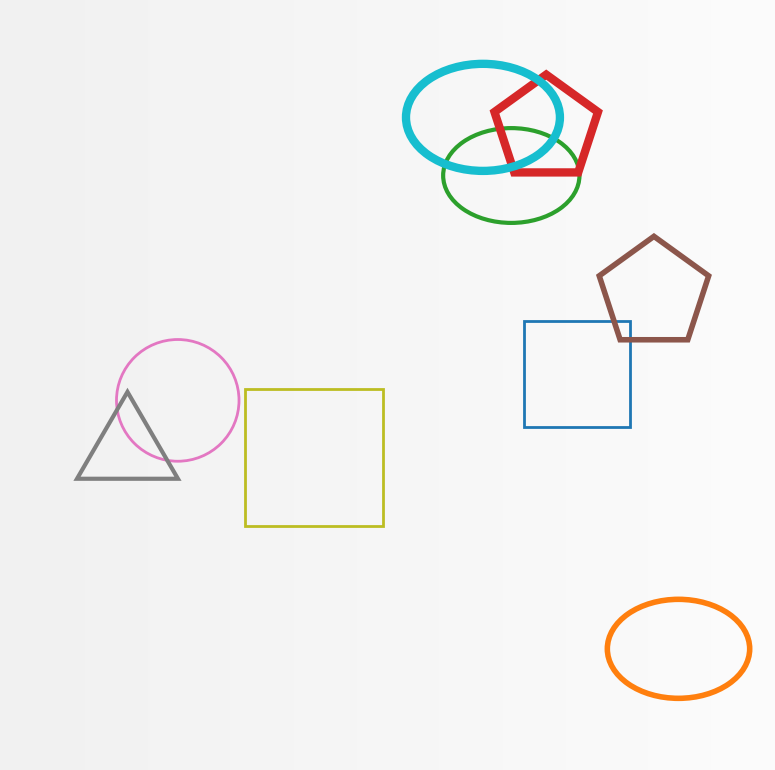[{"shape": "square", "thickness": 1, "radius": 0.34, "center": [0.744, 0.514]}, {"shape": "oval", "thickness": 2, "radius": 0.46, "center": [0.876, 0.157]}, {"shape": "oval", "thickness": 1.5, "radius": 0.44, "center": [0.66, 0.772]}, {"shape": "pentagon", "thickness": 3, "radius": 0.35, "center": [0.705, 0.833]}, {"shape": "pentagon", "thickness": 2, "radius": 0.37, "center": [0.844, 0.619]}, {"shape": "circle", "thickness": 1, "radius": 0.4, "center": [0.229, 0.48]}, {"shape": "triangle", "thickness": 1.5, "radius": 0.38, "center": [0.164, 0.416]}, {"shape": "square", "thickness": 1, "radius": 0.44, "center": [0.405, 0.405]}, {"shape": "oval", "thickness": 3, "radius": 0.5, "center": [0.623, 0.848]}]